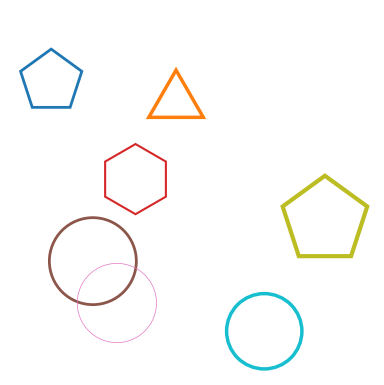[{"shape": "pentagon", "thickness": 2, "radius": 0.42, "center": [0.133, 0.789]}, {"shape": "triangle", "thickness": 2.5, "radius": 0.41, "center": [0.457, 0.736]}, {"shape": "hexagon", "thickness": 1.5, "radius": 0.46, "center": [0.352, 0.535]}, {"shape": "circle", "thickness": 2, "radius": 0.56, "center": [0.241, 0.322]}, {"shape": "circle", "thickness": 0.5, "radius": 0.51, "center": [0.304, 0.213]}, {"shape": "pentagon", "thickness": 3, "radius": 0.58, "center": [0.844, 0.428]}, {"shape": "circle", "thickness": 2.5, "radius": 0.49, "center": [0.686, 0.14]}]